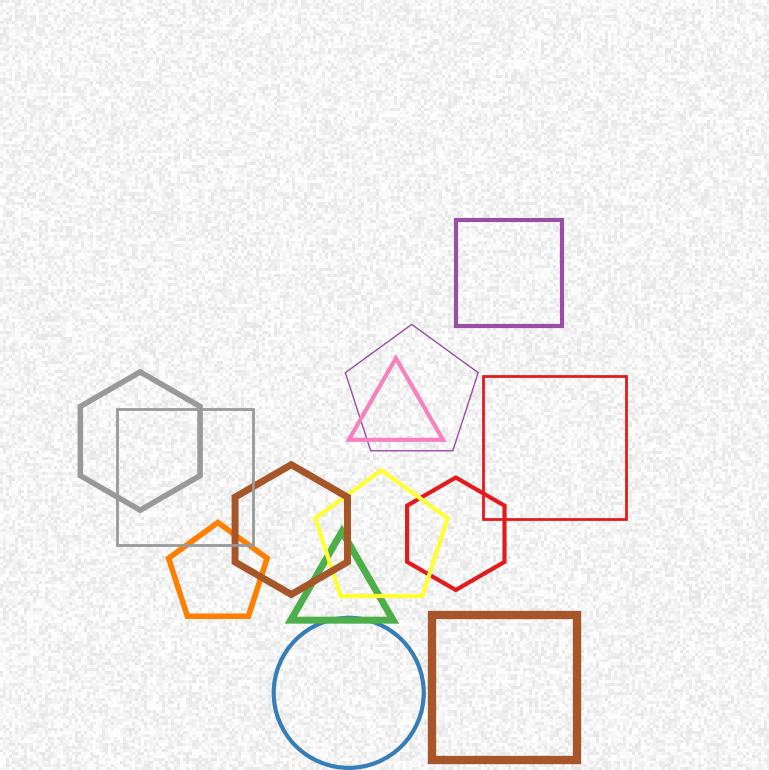[{"shape": "square", "thickness": 1, "radius": 0.46, "center": [0.72, 0.419]}, {"shape": "hexagon", "thickness": 1.5, "radius": 0.37, "center": [0.592, 0.307]}, {"shape": "circle", "thickness": 1.5, "radius": 0.49, "center": [0.453, 0.1]}, {"shape": "triangle", "thickness": 2.5, "radius": 0.38, "center": [0.444, 0.233]}, {"shape": "square", "thickness": 1.5, "radius": 0.34, "center": [0.661, 0.646]}, {"shape": "pentagon", "thickness": 0.5, "radius": 0.45, "center": [0.535, 0.488]}, {"shape": "pentagon", "thickness": 2, "radius": 0.34, "center": [0.283, 0.254]}, {"shape": "pentagon", "thickness": 1.5, "radius": 0.45, "center": [0.495, 0.299]}, {"shape": "square", "thickness": 3, "radius": 0.47, "center": [0.655, 0.108]}, {"shape": "hexagon", "thickness": 2.5, "radius": 0.42, "center": [0.378, 0.312]}, {"shape": "triangle", "thickness": 1.5, "radius": 0.35, "center": [0.514, 0.464]}, {"shape": "hexagon", "thickness": 2, "radius": 0.45, "center": [0.182, 0.427]}, {"shape": "square", "thickness": 1, "radius": 0.44, "center": [0.24, 0.38]}]